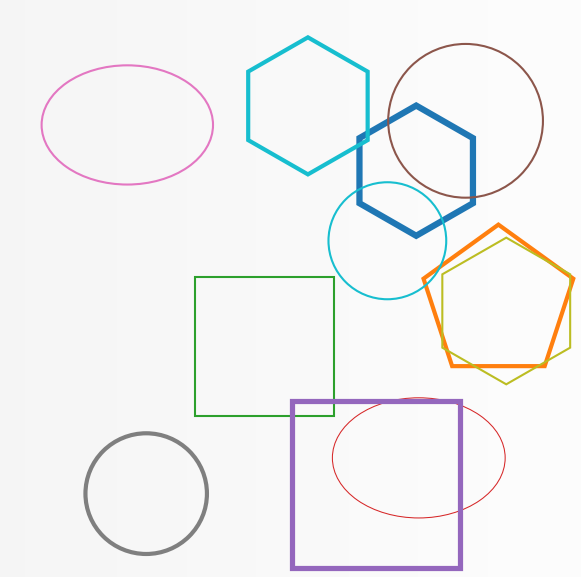[{"shape": "hexagon", "thickness": 3, "radius": 0.56, "center": [0.716, 0.704]}, {"shape": "pentagon", "thickness": 2, "radius": 0.68, "center": [0.857, 0.475]}, {"shape": "square", "thickness": 1, "radius": 0.6, "center": [0.454, 0.399]}, {"shape": "oval", "thickness": 0.5, "radius": 0.74, "center": [0.72, 0.206]}, {"shape": "square", "thickness": 2.5, "radius": 0.72, "center": [0.646, 0.161]}, {"shape": "circle", "thickness": 1, "radius": 0.67, "center": [0.801, 0.79]}, {"shape": "oval", "thickness": 1, "radius": 0.74, "center": [0.219, 0.783]}, {"shape": "circle", "thickness": 2, "radius": 0.52, "center": [0.252, 0.144]}, {"shape": "hexagon", "thickness": 1, "radius": 0.63, "center": [0.871, 0.461]}, {"shape": "circle", "thickness": 1, "radius": 0.51, "center": [0.666, 0.582]}, {"shape": "hexagon", "thickness": 2, "radius": 0.59, "center": [0.53, 0.816]}]